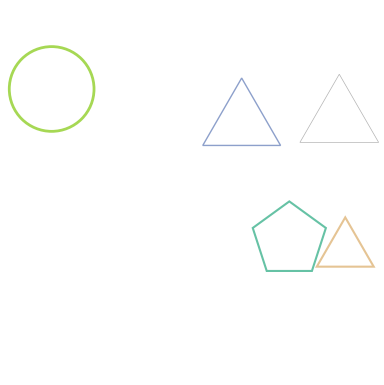[{"shape": "pentagon", "thickness": 1.5, "radius": 0.5, "center": [0.751, 0.377]}, {"shape": "triangle", "thickness": 1, "radius": 0.58, "center": [0.628, 0.681]}, {"shape": "circle", "thickness": 2, "radius": 0.55, "center": [0.134, 0.769]}, {"shape": "triangle", "thickness": 1.5, "radius": 0.43, "center": [0.897, 0.35]}, {"shape": "triangle", "thickness": 0.5, "radius": 0.59, "center": [0.881, 0.689]}]